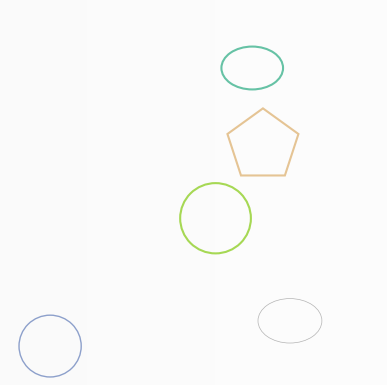[{"shape": "oval", "thickness": 1.5, "radius": 0.4, "center": [0.651, 0.823]}, {"shape": "circle", "thickness": 1, "radius": 0.4, "center": [0.129, 0.101]}, {"shape": "circle", "thickness": 1.5, "radius": 0.46, "center": [0.556, 0.433]}, {"shape": "pentagon", "thickness": 1.5, "radius": 0.48, "center": [0.679, 0.622]}, {"shape": "oval", "thickness": 0.5, "radius": 0.41, "center": [0.748, 0.167]}]